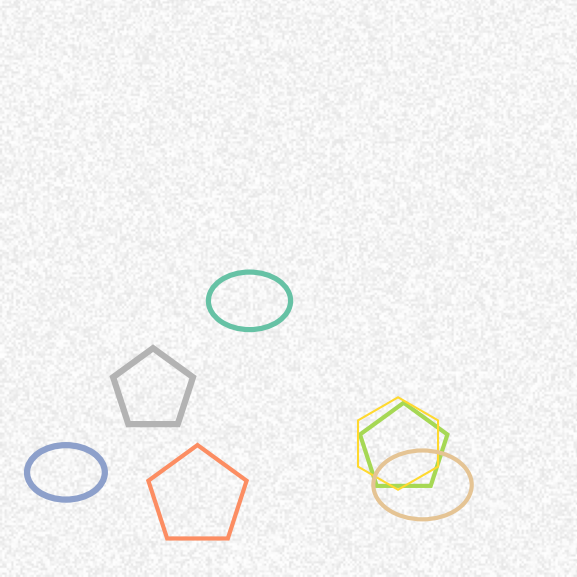[{"shape": "oval", "thickness": 2.5, "radius": 0.36, "center": [0.432, 0.478]}, {"shape": "pentagon", "thickness": 2, "radius": 0.45, "center": [0.342, 0.139]}, {"shape": "oval", "thickness": 3, "radius": 0.34, "center": [0.114, 0.181]}, {"shape": "pentagon", "thickness": 2, "radius": 0.4, "center": [0.699, 0.222]}, {"shape": "hexagon", "thickness": 1, "radius": 0.4, "center": [0.689, 0.231]}, {"shape": "oval", "thickness": 2, "radius": 0.43, "center": [0.732, 0.159]}, {"shape": "pentagon", "thickness": 3, "radius": 0.36, "center": [0.265, 0.324]}]